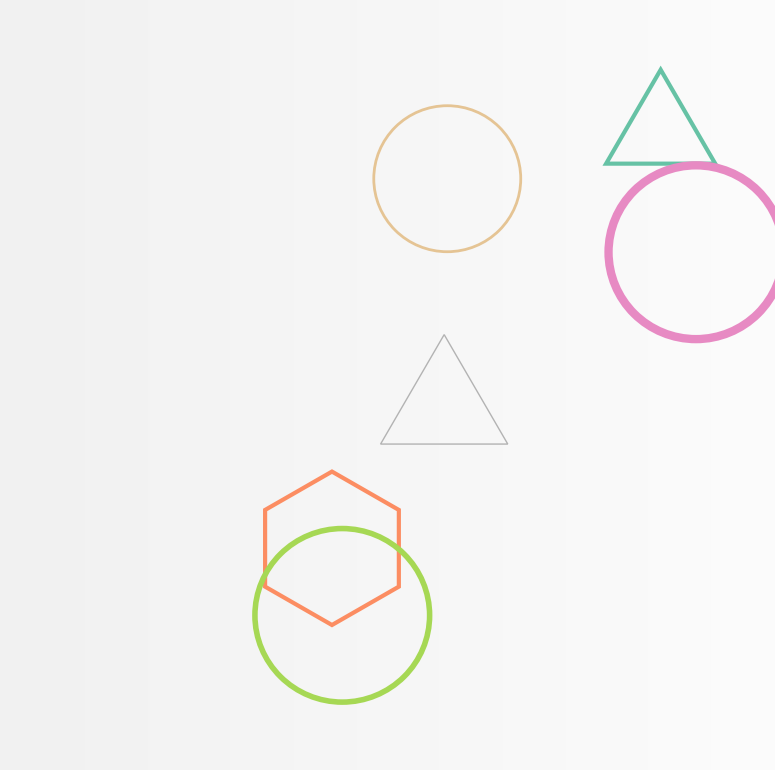[{"shape": "triangle", "thickness": 1.5, "radius": 0.41, "center": [0.852, 0.828]}, {"shape": "hexagon", "thickness": 1.5, "radius": 0.5, "center": [0.428, 0.288]}, {"shape": "circle", "thickness": 3, "radius": 0.56, "center": [0.898, 0.672]}, {"shape": "circle", "thickness": 2, "radius": 0.56, "center": [0.442, 0.201]}, {"shape": "circle", "thickness": 1, "radius": 0.47, "center": [0.577, 0.768]}, {"shape": "triangle", "thickness": 0.5, "radius": 0.47, "center": [0.573, 0.471]}]